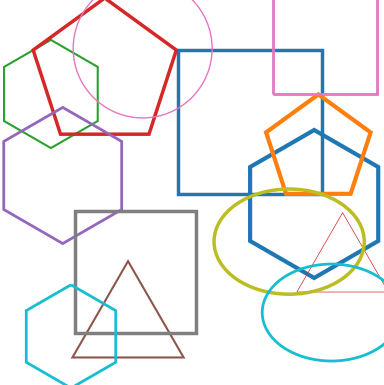[{"shape": "square", "thickness": 2.5, "radius": 0.94, "center": [0.65, 0.683]}, {"shape": "hexagon", "thickness": 3, "radius": 0.96, "center": [0.816, 0.47]}, {"shape": "pentagon", "thickness": 3, "radius": 0.71, "center": [0.827, 0.612]}, {"shape": "hexagon", "thickness": 1.5, "radius": 0.7, "center": [0.132, 0.756]}, {"shape": "pentagon", "thickness": 2.5, "radius": 0.98, "center": [0.272, 0.81]}, {"shape": "triangle", "thickness": 0.5, "radius": 0.69, "center": [0.89, 0.31]}, {"shape": "hexagon", "thickness": 2, "radius": 0.88, "center": [0.163, 0.544]}, {"shape": "triangle", "thickness": 1.5, "radius": 0.83, "center": [0.333, 0.155]}, {"shape": "circle", "thickness": 1, "radius": 0.9, "center": [0.371, 0.874]}, {"shape": "square", "thickness": 2, "radius": 0.67, "center": [0.845, 0.891]}, {"shape": "square", "thickness": 2.5, "radius": 0.79, "center": [0.351, 0.293]}, {"shape": "oval", "thickness": 2.5, "radius": 0.98, "center": [0.751, 0.372]}, {"shape": "oval", "thickness": 2, "radius": 0.9, "center": [0.861, 0.188]}, {"shape": "hexagon", "thickness": 2, "radius": 0.67, "center": [0.184, 0.126]}]